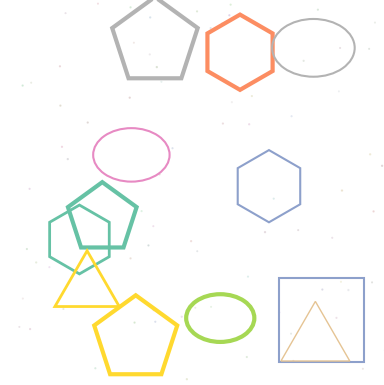[{"shape": "pentagon", "thickness": 3, "radius": 0.47, "center": [0.266, 0.433]}, {"shape": "hexagon", "thickness": 2, "radius": 0.45, "center": [0.206, 0.378]}, {"shape": "hexagon", "thickness": 3, "radius": 0.49, "center": [0.623, 0.864]}, {"shape": "hexagon", "thickness": 1.5, "radius": 0.47, "center": [0.699, 0.516]}, {"shape": "square", "thickness": 1.5, "radius": 0.55, "center": [0.835, 0.169]}, {"shape": "oval", "thickness": 1.5, "radius": 0.5, "center": [0.341, 0.598]}, {"shape": "oval", "thickness": 3, "radius": 0.44, "center": [0.572, 0.174]}, {"shape": "pentagon", "thickness": 3, "radius": 0.57, "center": [0.353, 0.12]}, {"shape": "triangle", "thickness": 2, "radius": 0.48, "center": [0.226, 0.252]}, {"shape": "triangle", "thickness": 1, "radius": 0.52, "center": [0.819, 0.114]}, {"shape": "pentagon", "thickness": 3, "radius": 0.58, "center": [0.402, 0.891]}, {"shape": "oval", "thickness": 1.5, "radius": 0.54, "center": [0.814, 0.876]}]